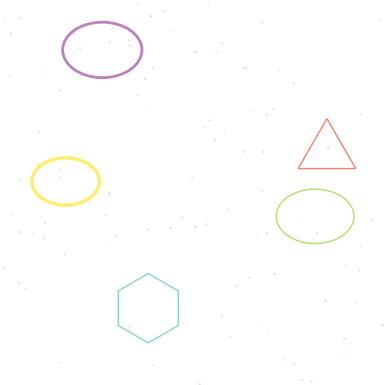[{"shape": "hexagon", "thickness": 1, "radius": 0.45, "center": [0.385, 0.199]}, {"shape": "triangle", "thickness": 1, "radius": 0.43, "center": [0.849, 0.605]}, {"shape": "oval", "thickness": 1, "radius": 0.5, "center": [0.818, 0.438]}, {"shape": "oval", "thickness": 2, "radius": 0.51, "center": [0.266, 0.87]}, {"shape": "oval", "thickness": 2.5, "radius": 0.44, "center": [0.17, 0.529]}]